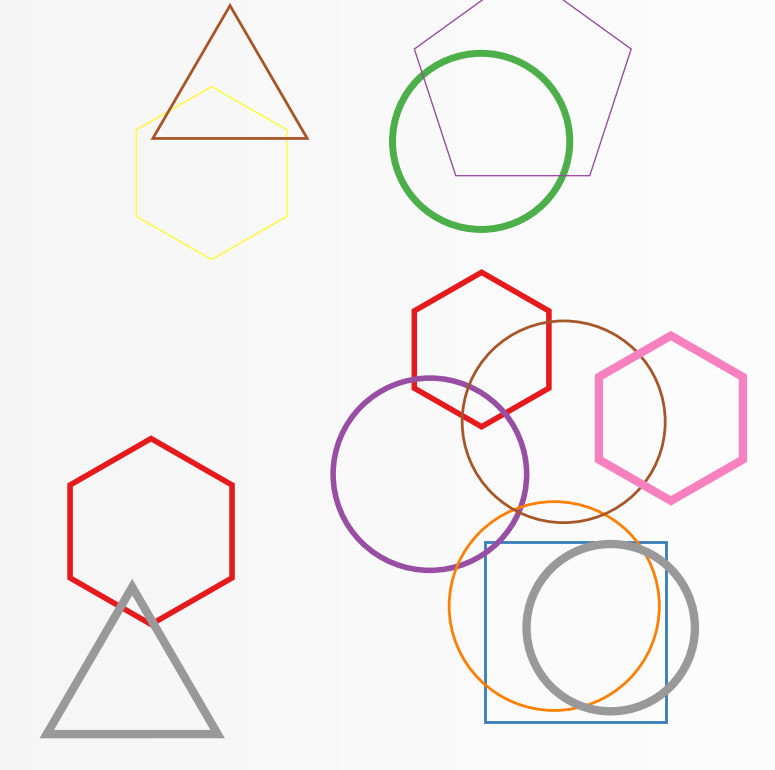[{"shape": "hexagon", "thickness": 2, "radius": 0.6, "center": [0.195, 0.31]}, {"shape": "hexagon", "thickness": 2, "radius": 0.5, "center": [0.621, 0.546]}, {"shape": "square", "thickness": 1, "radius": 0.58, "center": [0.742, 0.18]}, {"shape": "circle", "thickness": 2.5, "radius": 0.57, "center": [0.621, 0.816]}, {"shape": "pentagon", "thickness": 0.5, "radius": 0.74, "center": [0.675, 0.891]}, {"shape": "circle", "thickness": 2, "radius": 0.62, "center": [0.555, 0.384]}, {"shape": "circle", "thickness": 1, "radius": 0.68, "center": [0.715, 0.213]}, {"shape": "hexagon", "thickness": 0.5, "radius": 0.56, "center": [0.273, 0.775]}, {"shape": "circle", "thickness": 1, "radius": 0.65, "center": [0.727, 0.452]}, {"shape": "triangle", "thickness": 1, "radius": 0.58, "center": [0.297, 0.878]}, {"shape": "hexagon", "thickness": 3, "radius": 0.54, "center": [0.866, 0.457]}, {"shape": "triangle", "thickness": 3, "radius": 0.64, "center": [0.171, 0.11]}, {"shape": "circle", "thickness": 3, "radius": 0.54, "center": [0.788, 0.185]}]